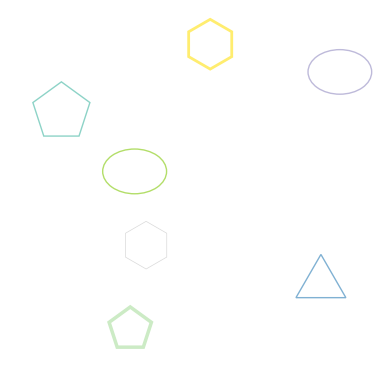[{"shape": "pentagon", "thickness": 1, "radius": 0.39, "center": [0.159, 0.71]}, {"shape": "oval", "thickness": 1, "radius": 0.41, "center": [0.883, 0.813]}, {"shape": "triangle", "thickness": 1, "radius": 0.37, "center": [0.834, 0.264]}, {"shape": "oval", "thickness": 1, "radius": 0.41, "center": [0.35, 0.555]}, {"shape": "hexagon", "thickness": 0.5, "radius": 0.31, "center": [0.379, 0.363]}, {"shape": "pentagon", "thickness": 2.5, "radius": 0.29, "center": [0.338, 0.145]}, {"shape": "hexagon", "thickness": 2, "radius": 0.32, "center": [0.546, 0.885]}]